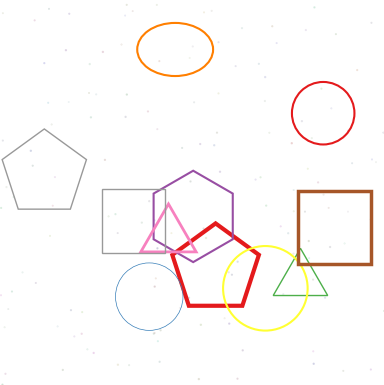[{"shape": "pentagon", "thickness": 3, "radius": 0.59, "center": [0.56, 0.301]}, {"shape": "circle", "thickness": 1.5, "radius": 0.41, "center": [0.839, 0.706]}, {"shape": "circle", "thickness": 0.5, "radius": 0.44, "center": [0.388, 0.229]}, {"shape": "triangle", "thickness": 1, "radius": 0.41, "center": [0.78, 0.273]}, {"shape": "hexagon", "thickness": 1.5, "radius": 0.59, "center": [0.502, 0.438]}, {"shape": "oval", "thickness": 1.5, "radius": 0.49, "center": [0.455, 0.871]}, {"shape": "circle", "thickness": 1.5, "radius": 0.55, "center": [0.689, 0.251]}, {"shape": "square", "thickness": 2.5, "radius": 0.47, "center": [0.868, 0.409]}, {"shape": "triangle", "thickness": 2, "radius": 0.41, "center": [0.438, 0.387]}, {"shape": "pentagon", "thickness": 1, "radius": 0.58, "center": [0.115, 0.55]}, {"shape": "square", "thickness": 1, "radius": 0.41, "center": [0.347, 0.426]}]